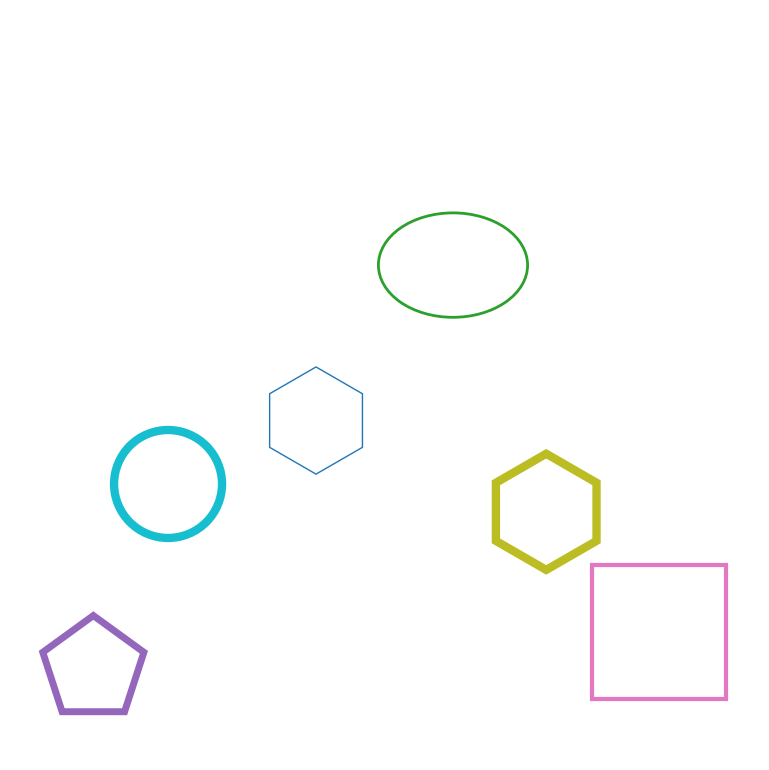[{"shape": "hexagon", "thickness": 0.5, "radius": 0.35, "center": [0.41, 0.454]}, {"shape": "oval", "thickness": 1, "radius": 0.48, "center": [0.588, 0.656]}, {"shape": "pentagon", "thickness": 2.5, "radius": 0.35, "center": [0.121, 0.132]}, {"shape": "square", "thickness": 1.5, "radius": 0.43, "center": [0.856, 0.179]}, {"shape": "hexagon", "thickness": 3, "radius": 0.38, "center": [0.709, 0.335]}, {"shape": "circle", "thickness": 3, "radius": 0.35, "center": [0.218, 0.371]}]